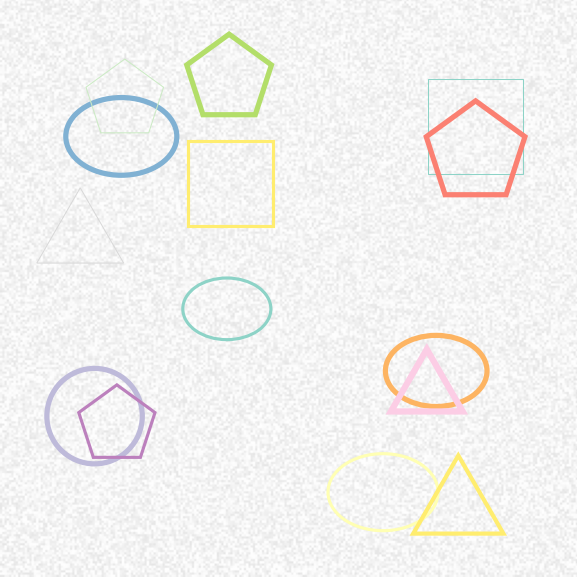[{"shape": "oval", "thickness": 1.5, "radius": 0.38, "center": [0.393, 0.464]}, {"shape": "square", "thickness": 0.5, "radius": 0.41, "center": [0.823, 0.78]}, {"shape": "oval", "thickness": 1.5, "radius": 0.48, "center": [0.663, 0.147]}, {"shape": "circle", "thickness": 2.5, "radius": 0.41, "center": [0.164, 0.279]}, {"shape": "pentagon", "thickness": 2.5, "radius": 0.45, "center": [0.824, 0.735]}, {"shape": "oval", "thickness": 2.5, "radius": 0.48, "center": [0.21, 0.763]}, {"shape": "oval", "thickness": 2.5, "radius": 0.44, "center": [0.755, 0.357]}, {"shape": "pentagon", "thickness": 2.5, "radius": 0.39, "center": [0.397, 0.863]}, {"shape": "triangle", "thickness": 3, "radius": 0.36, "center": [0.739, 0.323]}, {"shape": "triangle", "thickness": 0.5, "radius": 0.43, "center": [0.139, 0.587]}, {"shape": "pentagon", "thickness": 1.5, "radius": 0.35, "center": [0.202, 0.263]}, {"shape": "pentagon", "thickness": 0.5, "radius": 0.35, "center": [0.216, 0.826]}, {"shape": "square", "thickness": 1.5, "radius": 0.37, "center": [0.399, 0.681]}, {"shape": "triangle", "thickness": 2, "radius": 0.45, "center": [0.794, 0.12]}]